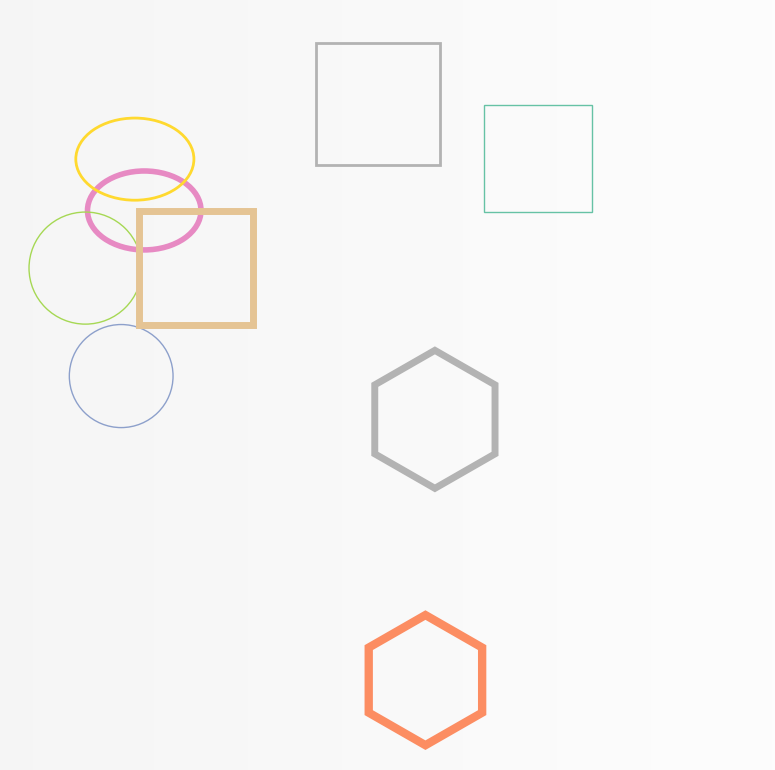[{"shape": "square", "thickness": 0.5, "radius": 0.35, "center": [0.694, 0.794]}, {"shape": "hexagon", "thickness": 3, "radius": 0.42, "center": [0.549, 0.117]}, {"shape": "circle", "thickness": 0.5, "radius": 0.33, "center": [0.156, 0.512]}, {"shape": "oval", "thickness": 2, "radius": 0.37, "center": [0.186, 0.727]}, {"shape": "circle", "thickness": 0.5, "radius": 0.36, "center": [0.11, 0.652]}, {"shape": "oval", "thickness": 1, "radius": 0.38, "center": [0.174, 0.793]}, {"shape": "square", "thickness": 2.5, "radius": 0.37, "center": [0.253, 0.652]}, {"shape": "square", "thickness": 1, "radius": 0.4, "center": [0.488, 0.865]}, {"shape": "hexagon", "thickness": 2.5, "radius": 0.45, "center": [0.561, 0.455]}]